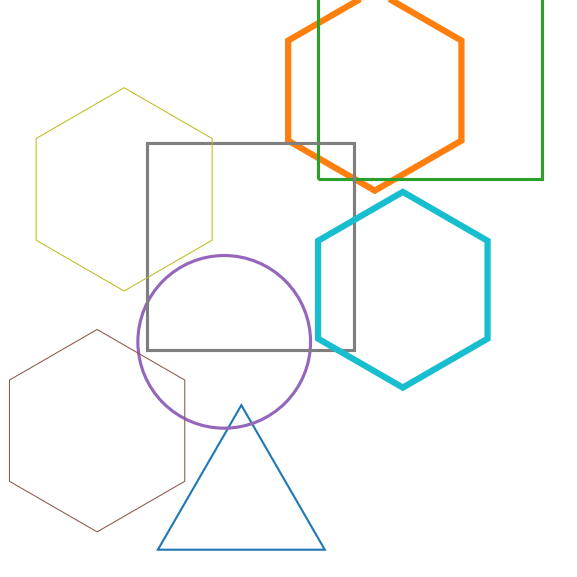[{"shape": "triangle", "thickness": 1, "radius": 0.83, "center": [0.418, 0.131]}, {"shape": "hexagon", "thickness": 3, "radius": 0.87, "center": [0.649, 0.842]}, {"shape": "square", "thickness": 1.5, "radius": 0.97, "center": [0.745, 0.884]}, {"shape": "circle", "thickness": 1.5, "radius": 0.75, "center": [0.388, 0.407]}, {"shape": "hexagon", "thickness": 0.5, "radius": 0.88, "center": [0.168, 0.253]}, {"shape": "square", "thickness": 1.5, "radius": 0.9, "center": [0.433, 0.573]}, {"shape": "hexagon", "thickness": 0.5, "radius": 0.88, "center": [0.215, 0.671]}, {"shape": "hexagon", "thickness": 3, "radius": 0.85, "center": [0.698, 0.497]}]